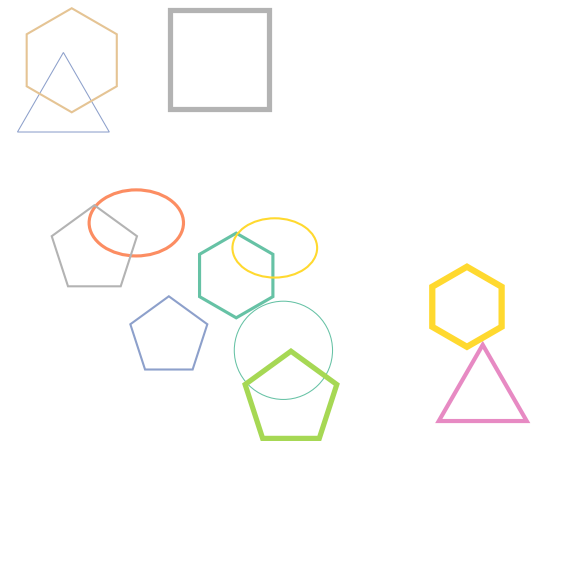[{"shape": "hexagon", "thickness": 1.5, "radius": 0.37, "center": [0.409, 0.522]}, {"shape": "circle", "thickness": 0.5, "radius": 0.43, "center": [0.491, 0.393]}, {"shape": "oval", "thickness": 1.5, "radius": 0.41, "center": [0.236, 0.613]}, {"shape": "pentagon", "thickness": 1, "radius": 0.35, "center": [0.292, 0.416]}, {"shape": "triangle", "thickness": 0.5, "radius": 0.46, "center": [0.11, 0.816]}, {"shape": "triangle", "thickness": 2, "radius": 0.44, "center": [0.836, 0.314]}, {"shape": "pentagon", "thickness": 2.5, "radius": 0.42, "center": [0.504, 0.308]}, {"shape": "hexagon", "thickness": 3, "radius": 0.35, "center": [0.809, 0.468]}, {"shape": "oval", "thickness": 1, "radius": 0.37, "center": [0.476, 0.57]}, {"shape": "hexagon", "thickness": 1, "radius": 0.45, "center": [0.124, 0.895]}, {"shape": "square", "thickness": 2.5, "radius": 0.43, "center": [0.381, 0.896]}, {"shape": "pentagon", "thickness": 1, "radius": 0.39, "center": [0.163, 0.566]}]